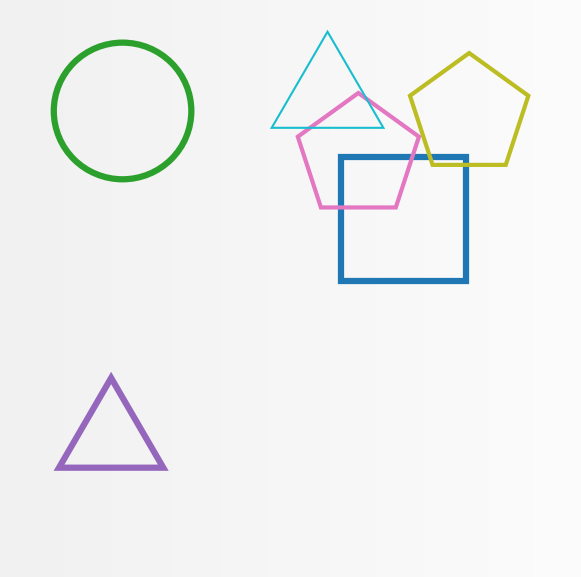[{"shape": "square", "thickness": 3, "radius": 0.54, "center": [0.694, 0.62]}, {"shape": "circle", "thickness": 3, "radius": 0.59, "center": [0.211, 0.807]}, {"shape": "triangle", "thickness": 3, "radius": 0.52, "center": [0.191, 0.241]}, {"shape": "pentagon", "thickness": 2, "radius": 0.55, "center": [0.617, 0.729]}, {"shape": "pentagon", "thickness": 2, "radius": 0.54, "center": [0.807, 0.8]}, {"shape": "triangle", "thickness": 1, "radius": 0.55, "center": [0.564, 0.833]}]